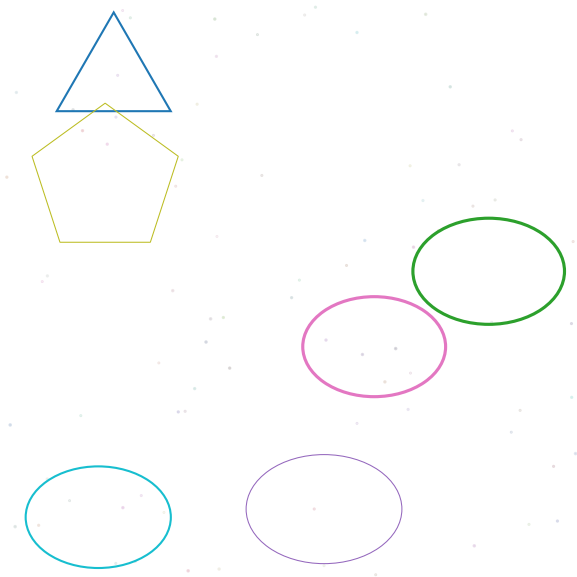[{"shape": "triangle", "thickness": 1, "radius": 0.57, "center": [0.197, 0.864]}, {"shape": "oval", "thickness": 1.5, "radius": 0.66, "center": [0.846, 0.529]}, {"shape": "oval", "thickness": 0.5, "radius": 0.67, "center": [0.561, 0.118]}, {"shape": "oval", "thickness": 1.5, "radius": 0.62, "center": [0.648, 0.399]}, {"shape": "pentagon", "thickness": 0.5, "radius": 0.67, "center": [0.182, 0.687]}, {"shape": "oval", "thickness": 1, "radius": 0.63, "center": [0.17, 0.104]}]